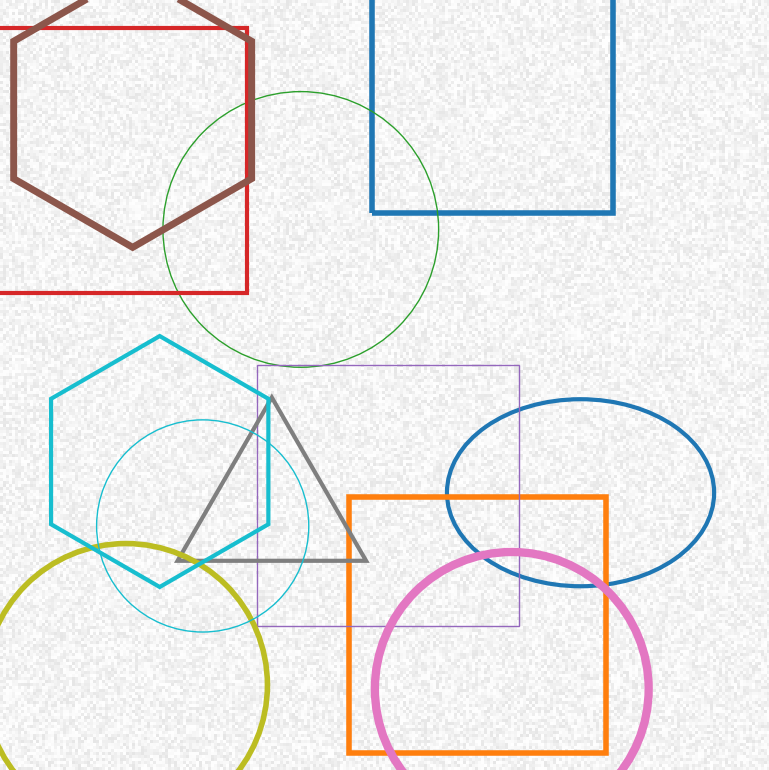[{"shape": "oval", "thickness": 1.5, "radius": 0.87, "center": [0.754, 0.36]}, {"shape": "square", "thickness": 2, "radius": 0.78, "center": [0.64, 0.88]}, {"shape": "square", "thickness": 2, "radius": 0.83, "center": [0.62, 0.188]}, {"shape": "circle", "thickness": 0.5, "radius": 0.9, "center": [0.391, 0.702]}, {"shape": "square", "thickness": 1.5, "radius": 0.86, "center": [0.149, 0.792]}, {"shape": "square", "thickness": 0.5, "radius": 0.85, "center": [0.504, 0.357]}, {"shape": "hexagon", "thickness": 2.5, "radius": 0.89, "center": [0.172, 0.857]}, {"shape": "circle", "thickness": 3, "radius": 0.89, "center": [0.665, 0.105]}, {"shape": "triangle", "thickness": 1.5, "radius": 0.71, "center": [0.353, 0.342]}, {"shape": "circle", "thickness": 2, "radius": 0.92, "center": [0.164, 0.11]}, {"shape": "circle", "thickness": 0.5, "radius": 0.69, "center": [0.263, 0.317]}, {"shape": "hexagon", "thickness": 1.5, "radius": 0.81, "center": [0.207, 0.401]}]